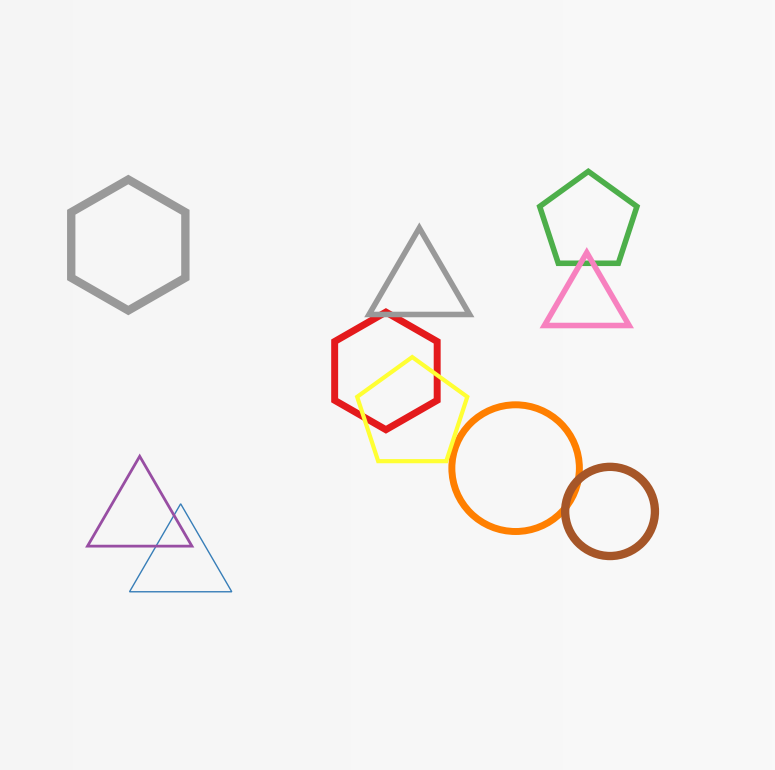[{"shape": "hexagon", "thickness": 2.5, "radius": 0.38, "center": [0.498, 0.518]}, {"shape": "triangle", "thickness": 0.5, "radius": 0.38, "center": [0.233, 0.27]}, {"shape": "pentagon", "thickness": 2, "radius": 0.33, "center": [0.759, 0.711]}, {"shape": "triangle", "thickness": 1, "radius": 0.39, "center": [0.18, 0.33]}, {"shape": "circle", "thickness": 2.5, "radius": 0.41, "center": [0.665, 0.392]}, {"shape": "pentagon", "thickness": 1.5, "radius": 0.37, "center": [0.532, 0.462]}, {"shape": "circle", "thickness": 3, "radius": 0.29, "center": [0.787, 0.336]}, {"shape": "triangle", "thickness": 2, "radius": 0.32, "center": [0.757, 0.609]}, {"shape": "hexagon", "thickness": 3, "radius": 0.43, "center": [0.166, 0.682]}, {"shape": "triangle", "thickness": 2, "radius": 0.37, "center": [0.541, 0.629]}]